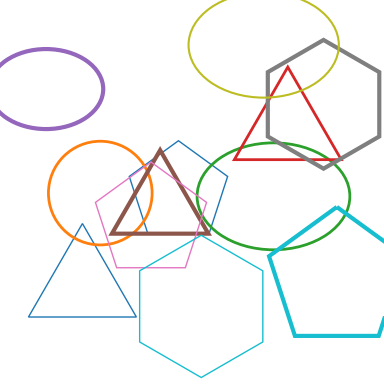[{"shape": "pentagon", "thickness": 1, "radius": 0.67, "center": [0.463, 0.5]}, {"shape": "triangle", "thickness": 1, "radius": 0.81, "center": [0.214, 0.258]}, {"shape": "circle", "thickness": 2, "radius": 0.67, "center": [0.26, 0.498]}, {"shape": "oval", "thickness": 2, "radius": 0.99, "center": [0.71, 0.49]}, {"shape": "triangle", "thickness": 2, "radius": 0.8, "center": [0.748, 0.665]}, {"shape": "oval", "thickness": 3, "radius": 0.74, "center": [0.12, 0.769]}, {"shape": "triangle", "thickness": 3, "radius": 0.72, "center": [0.416, 0.465]}, {"shape": "pentagon", "thickness": 1, "radius": 0.76, "center": [0.392, 0.427]}, {"shape": "hexagon", "thickness": 3, "radius": 0.84, "center": [0.84, 0.729]}, {"shape": "oval", "thickness": 1.5, "radius": 0.98, "center": [0.685, 0.883]}, {"shape": "pentagon", "thickness": 3, "radius": 0.93, "center": [0.875, 0.277]}, {"shape": "hexagon", "thickness": 1, "radius": 0.92, "center": [0.523, 0.204]}]